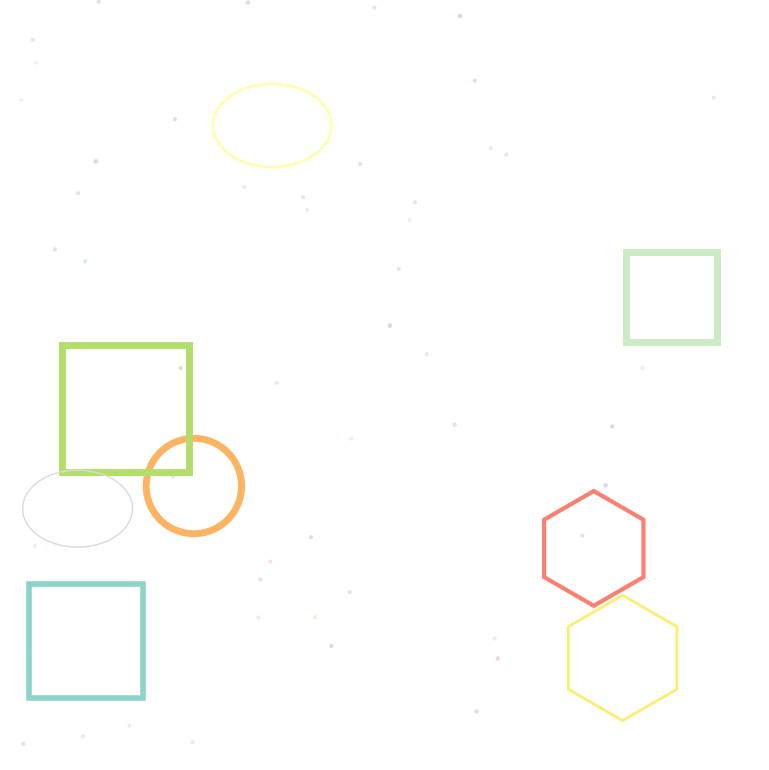[{"shape": "square", "thickness": 2, "radius": 0.37, "center": [0.112, 0.168]}, {"shape": "oval", "thickness": 1, "radius": 0.39, "center": [0.353, 0.837]}, {"shape": "hexagon", "thickness": 1.5, "radius": 0.37, "center": [0.771, 0.288]}, {"shape": "circle", "thickness": 2.5, "radius": 0.31, "center": [0.252, 0.369]}, {"shape": "square", "thickness": 2.5, "radius": 0.41, "center": [0.163, 0.47]}, {"shape": "oval", "thickness": 0.5, "radius": 0.36, "center": [0.101, 0.339]}, {"shape": "square", "thickness": 2.5, "radius": 0.29, "center": [0.872, 0.614]}, {"shape": "hexagon", "thickness": 1, "radius": 0.41, "center": [0.809, 0.146]}]